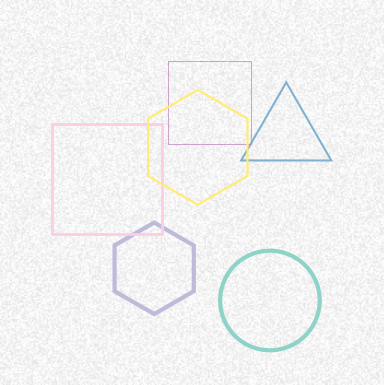[{"shape": "circle", "thickness": 3, "radius": 0.65, "center": [0.701, 0.219]}, {"shape": "hexagon", "thickness": 3, "radius": 0.59, "center": [0.4, 0.303]}, {"shape": "triangle", "thickness": 1.5, "radius": 0.68, "center": [0.743, 0.651]}, {"shape": "square", "thickness": 2, "radius": 0.71, "center": [0.278, 0.534]}, {"shape": "square", "thickness": 0.5, "radius": 0.54, "center": [0.544, 0.733]}, {"shape": "hexagon", "thickness": 1.5, "radius": 0.75, "center": [0.514, 0.617]}]